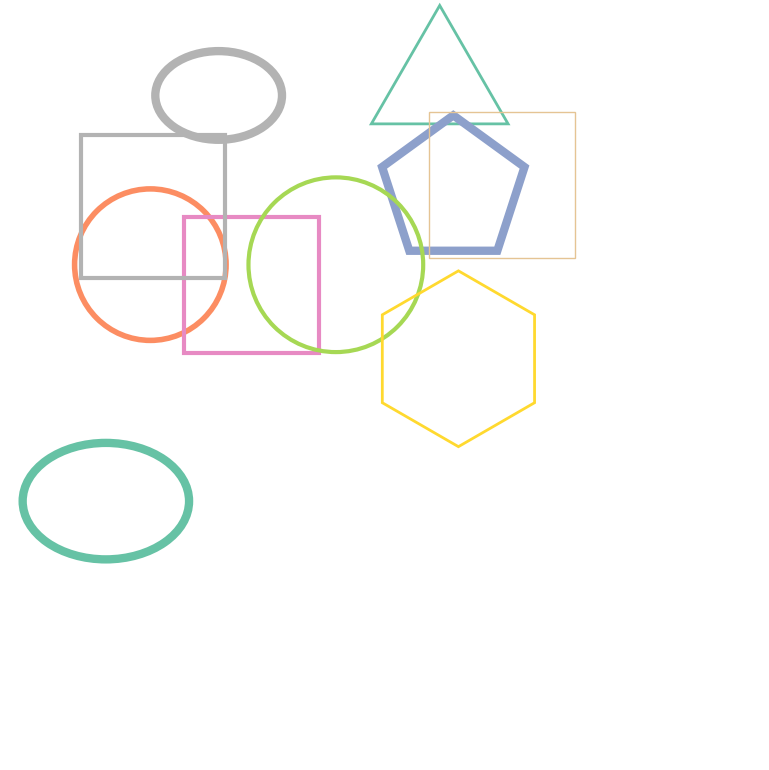[{"shape": "triangle", "thickness": 1, "radius": 0.51, "center": [0.571, 0.89]}, {"shape": "oval", "thickness": 3, "radius": 0.54, "center": [0.137, 0.349]}, {"shape": "circle", "thickness": 2, "radius": 0.49, "center": [0.195, 0.656]}, {"shape": "pentagon", "thickness": 3, "radius": 0.49, "center": [0.589, 0.753]}, {"shape": "square", "thickness": 1.5, "radius": 0.44, "center": [0.327, 0.63]}, {"shape": "circle", "thickness": 1.5, "radius": 0.57, "center": [0.436, 0.656]}, {"shape": "hexagon", "thickness": 1, "radius": 0.57, "center": [0.595, 0.534]}, {"shape": "square", "thickness": 0.5, "radius": 0.47, "center": [0.652, 0.76]}, {"shape": "square", "thickness": 1.5, "radius": 0.47, "center": [0.199, 0.732]}, {"shape": "oval", "thickness": 3, "radius": 0.41, "center": [0.284, 0.876]}]